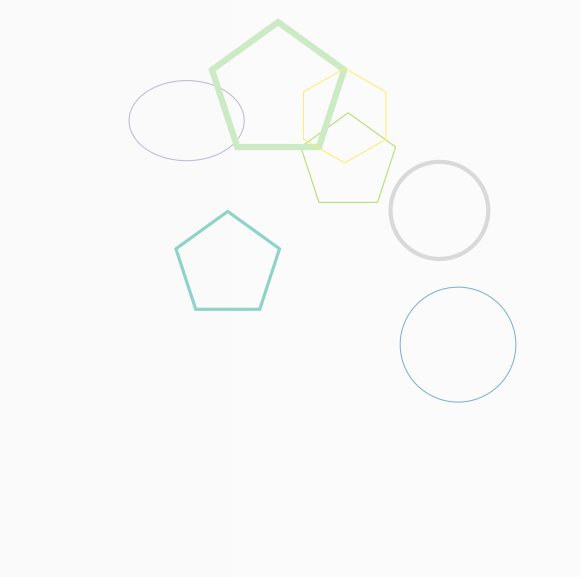[{"shape": "pentagon", "thickness": 1.5, "radius": 0.47, "center": [0.392, 0.539]}, {"shape": "oval", "thickness": 0.5, "radius": 0.5, "center": [0.321, 0.79]}, {"shape": "circle", "thickness": 0.5, "radius": 0.5, "center": [0.788, 0.402]}, {"shape": "pentagon", "thickness": 0.5, "radius": 0.43, "center": [0.599, 0.718]}, {"shape": "circle", "thickness": 2, "radius": 0.42, "center": [0.756, 0.635]}, {"shape": "pentagon", "thickness": 3, "radius": 0.6, "center": [0.478, 0.841]}, {"shape": "hexagon", "thickness": 0.5, "radius": 0.41, "center": [0.593, 0.799]}]